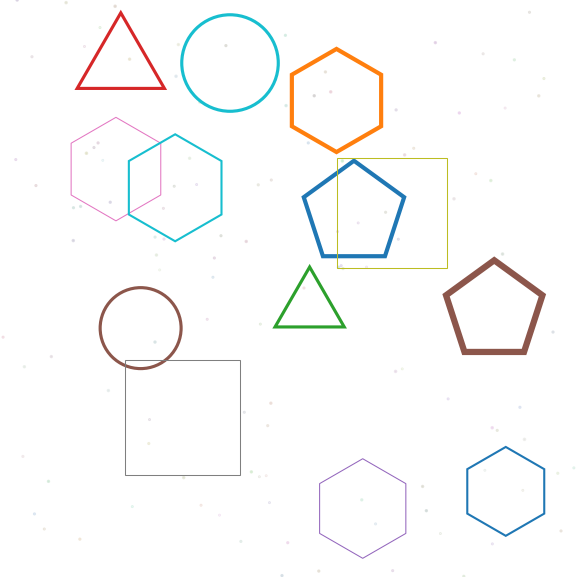[{"shape": "pentagon", "thickness": 2, "radius": 0.46, "center": [0.613, 0.629]}, {"shape": "hexagon", "thickness": 1, "radius": 0.38, "center": [0.876, 0.148]}, {"shape": "hexagon", "thickness": 2, "radius": 0.45, "center": [0.583, 0.825]}, {"shape": "triangle", "thickness": 1.5, "radius": 0.35, "center": [0.536, 0.468]}, {"shape": "triangle", "thickness": 1.5, "radius": 0.44, "center": [0.209, 0.89]}, {"shape": "hexagon", "thickness": 0.5, "radius": 0.43, "center": [0.628, 0.119]}, {"shape": "circle", "thickness": 1.5, "radius": 0.35, "center": [0.244, 0.431]}, {"shape": "pentagon", "thickness": 3, "radius": 0.44, "center": [0.856, 0.461]}, {"shape": "hexagon", "thickness": 0.5, "radius": 0.45, "center": [0.201, 0.706]}, {"shape": "square", "thickness": 0.5, "radius": 0.5, "center": [0.316, 0.276]}, {"shape": "square", "thickness": 0.5, "radius": 0.48, "center": [0.679, 0.63]}, {"shape": "circle", "thickness": 1.5, "radius": 0.42, "center": [0.398, 0.89]}, {"shape": "hexagon", "thickness": 1, "radius": 0.46, "center": [0.303, 0.674]}]